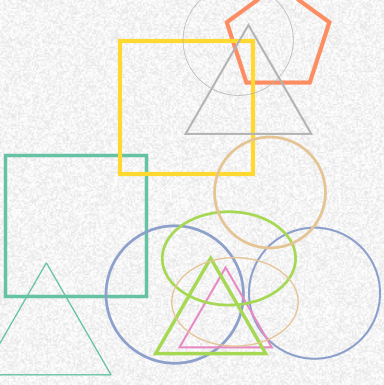[{"shape": "triangle", "thickness": 1, "radius": 0.97, "center": [0.12, 0.123]}, {"shape": "square", "thickness": 2.5, "radius": 0.92, "center": [0.196, 0.414]}, {"shape": "pentagon", "thickness": 3, "radius": 0.7, "center": [0.722, 0.899]}, {"shape": "circle", "thickness": 1.5, "radius": 0.85, "center": [0.817, 0.238]}, {"shape": "circle", "thickness": 2, "radius": 0.89, "center": [0.454, 0.235]}, {"shape": "triangle", "thickness": 1.5, "radius": 0.69, "center": [0.586, 0.167]}, {"shape": "triangle", "thickness": 2.5, "radius": 0.83, "center": [0.547, 0.164]}, {"shape": "oval", "thickness": 2, "radius": 0.87, "center": [0.595, 0.329]}, {"shape": "square", "thickness": 3, "radius": 0.86, "center": [0.485, 0.72]}, {"shape": "oval", "thickness": 1, "radius": 0.82, "center": [0.61, 0.216]}, {"shape": "circle", "thickness": 2, "radius": 0.72, "center": [0.701, 0.5]}, {"shape": "triangle", "thickness": 1.5, "radius": 0.94, "center": [0.645, 0.746]}, {"shape": "circle", "thickness": 0.5, "radius": 0.72, "center": [0.619, 0.895]}]